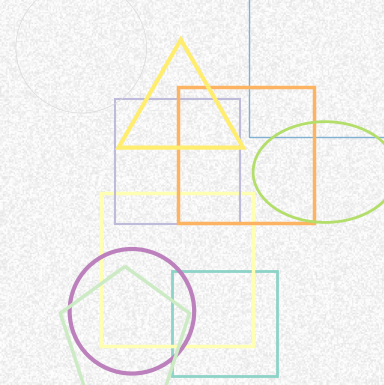[{"shape": "square", "thickness": 2, "radius": 0.68, "center": [0.583, 0.16]}, {"shape": "square", "thickness": 2.5, "radius": 0.99, "center": [0.459, 0.3]}, {"shape": "square", "thickness": 1.5, "radius": 0.81, "center": [0.461, 0.58]}, {"shape": "square", "thickness": 1, "radius": 0.91, "center": [0.828, 0.825]}, {"shape": "square", "thickness": 2.5, "radius": 0.88, "center": [0.639, 0.598]}, {"shape": "oval", "thickness": 2, "radius": 0.93, "center": [0.844, 0.553]}, {"shape": "circle", "thickness": 0.5, "radius": 0.85, "center": [0.211, 0.876]}, {"shape": "circle", "thickness": 3, "radius": 0.81, "center": [0.343, 0.192]}, {"shape": "pentagon", "thickness": 2.5, "radius": 0.88, "center": [0.325, 0.132]}, {"shape": "triangle", "thickness": 3, "radius": 0.93, "center": [0.47, 0.71]}]